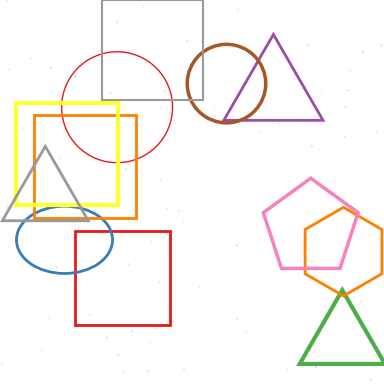[{"shape": "square", "thickness": 2, "radius": 0.61, "center": [0.319, 0.278]}, {"shape": "circle", "thickness": 1, "radius": 0.72, "center": [0.304, 0.721]}, {"shape": "oval", "thickness": 2, "radius": 0.62, "center": [0.168, 0.377]}, {"shape": "triangle", "thickness": 3, "radius": 0.64, "center": [0.889, 0.119]}, {"shape": "triangle", "thickness": 2, "radius": 0.74, "center": [0.71, 0.762]}, {"shape": "square", "thickness": 2, "radius": 0.66, "center": [0.221, 0.567]}, {"shape": "hexagon", "thickness": 2, "radius": 0.58, "center": [0.892, 0.346]}, {"shape": "square", "thickness": 3, "radius": 0.66, "center": [0.175, 0.6]}, {"shape": "circle", "thickness": 2.5, "radius": 0.51, "center": [0.588, 0.783]}, {"shape": "pentagon", "thickness": 2.5, "radius": 0.65, "center": [0.807, 0.408]}, {"shape": "square", "thickness": 1.5, "radius": 0.65, "center": [0.396, 0.869]}, {"shape": "triangle", "thickness": 2, "radius": 0.64, "center": [0.118, 0.491]}]